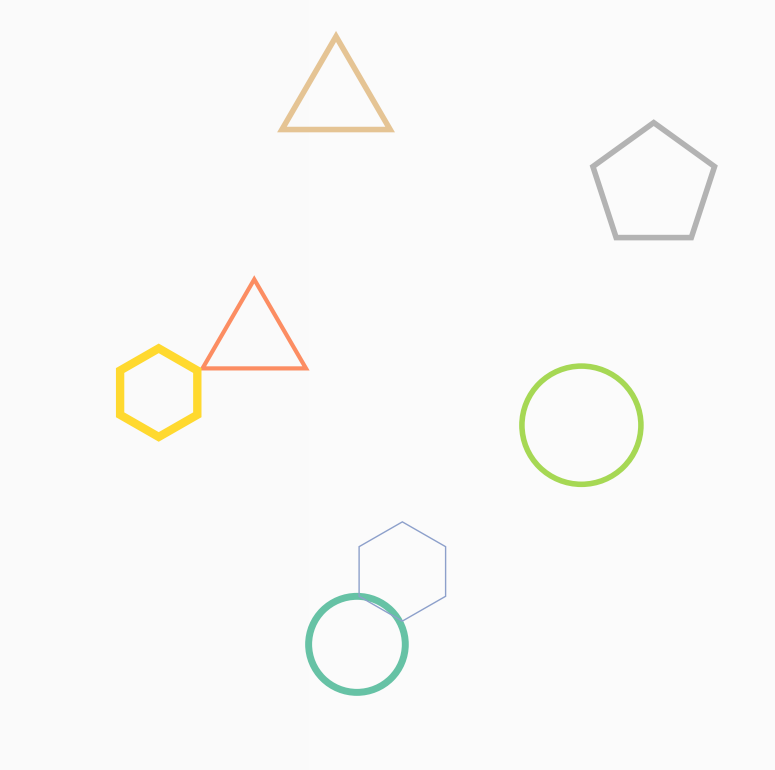[{"shape": "circle", "thickness": 2.5, "radius": 0.31, "center": [0.461, 0.163]}, {"shape": "triangle", "thickness": 1.5, "radius": 0.39, "center": [0.328, 0.56]}, {"shape": "hexagon", "thickness": 0.5, "radius": 0.32, "center": [0.519, 0.258]}, {"shape": "circle", "thickness": 2, "radius": 0.38, "center": [0.75, 0.448]}, {"shape": "hexagon", "thickness": 3, "radius": 0.29, "center": [0.205, 0.49]}, {"shape": "triangle", "thickness": 2, "radius": 0.4, "center": [0.434, 0.872]}, {"shape": "pentagon", "thickness": 2, "radius": 0.41, "center": [0.844, 0.758]}]